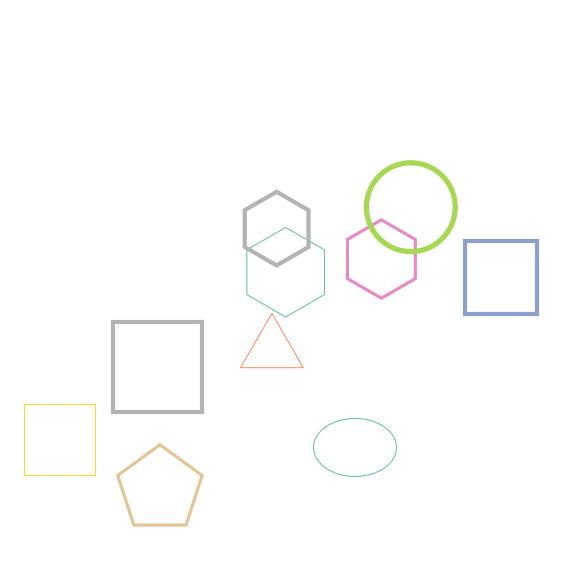[{"shape": "hexagon", "thickness": 0.5, "radius": 0.39, "center": [0.495, 0.528]}, {"shape": "oval", "thickness": 0.5, "radius": 0.36, "center": [0.615, 0.224]}, {"shape": "triangle", "thickness": 0.5, "radius": 0.31, "center": [0.471, 0.394]}, {"shape": "square", "thickness": 2, "radius": 0.31, "center": [0.867, 0.519]}, {"shape": "hexagon", "thickness": 1.5, "radius": 0.34, "center": [0.66, 0.551]}, {"shape": "circle", "thickness": 2.5, "radius": 0.38, "center": [0.711, 0.64]}, {"shape": "square", "thickness": 0.5, "radius": 0.31, "center": [0.104, 0.238]}, {"shape": "pentagon", "thickness": 1.5, "radius": 0.38, "center": [0.277, 0.152]}, {"shape": "square", "thickness": 2, "radius": 0.39, "center": [0.273, 0.364]}, {"shape": "hexagon", "thickness": 2, "radius": 0.32, "center": [0.479, 0.603]}]